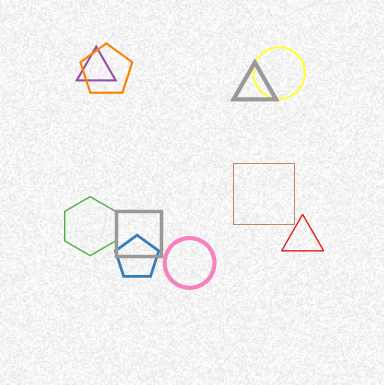[{"shape": "triangle", "thickness": 1, "radius": 0.32, "center": [0.786, 0.38]}, {"shape": "pentagon", "thickness": 2, "radius": 0.3, "center": [0.356, 0.33]}, {"shape": "hexagon", "thickness": 1, "radius": 0.38, "center": [0.234, 0.413]}, {"shape": "triangle", "thickness": 1.5, "radius": 0.29, "center": [0.25, 0.82]}, {"shape": "pentagon", "thickness": 1.5, "radius": 0.35, "center": [0.276, 0.816]}, {"shape": "circle", "thickness": 1.5, "radius": 0.33, "center": [0.725, 0.81]}, {"shape": "square", "thickness": 0.5, "radius": 0.4, "center": [0.684, 0.497]}, {"shape": "circle", "thickness": 3, "radius": 0.32, "center": [0.492, 0.317]}, {"shape": "square", "thickness": 2.5, "radius": 0.29, "center": [0.359, 0.393]}, {"shape": "triangle", "thickness": 3, "radius": 0.32, "center": [0.662, 0.774]}]